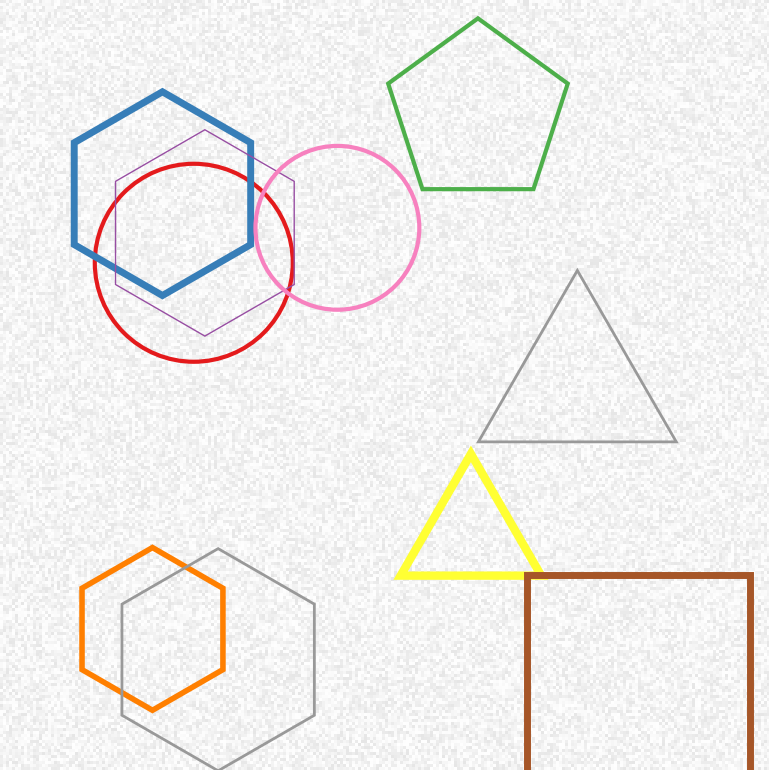[{"shape": "circle", "thickness": 1.5, "radius": 0.64, "center": [0.252, 0.659]}, {"shape": "hexagon", "thickness": 2.5, "radius": 0.66, "center": [0.211, 0.749]}, {"shape": "pentagon", "thickness": 1.5, "radius": 0.61, "center": [0.621, 0.854]}, {"shape": "hexagon", "thickness": 0.5, "radius": 0.67, "center": [0.266, 0.698]}, {"shape": "hexagon", "thickness": 2, "radius": 0.53, "center": [0.198, 0.183]}, {"shape": "triangle", "thickness": 3, "radius": 0.53, "center": [0.612, 0.305]}, {"shape": "square", "thickness": 2.5, "radius": 0.72, "center": [0.829, 0.108]}, {"shape": "circle", "thickness": 1.5, "radius": 0.53, "center": [0.438, 0.704]}, {"shape": "hexagon", "thickness": 1, "radius": 0.72, "center": [0.283, 0.143]}, {"shape": "triangle", "thickness": 1, "radius": 0.74, "center": [0.75, 0.5]}]